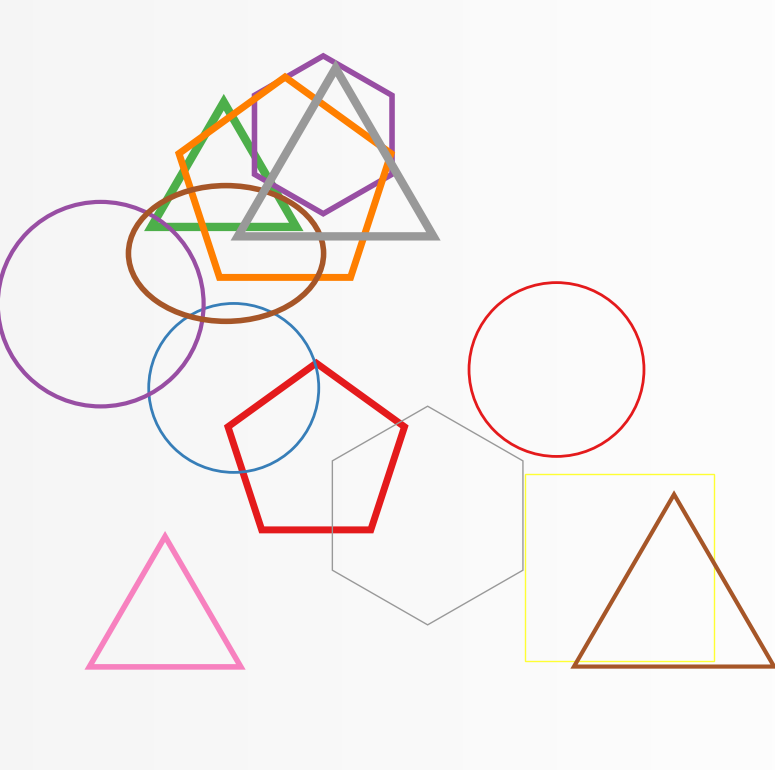[{"shape": "pentagon", "thickness": 2.5, "radius": 0.6, "center": [0.408, 0.409]}, {"shape": "circle", "thickness": 1, "radius": 0.56, "center": [0.718, 0.52]}, {"shape": "circle", "thickness": 1, "radius": 0.55, "center": [0.302, 0.496]}, {"shape": "triangle", "thickness": 3, "radius": 0.54, "center": [0.289, 0.759]}, {"shape": "hexagon", "thickness": 2, "radius": 0.51, "center": [0.417, 0.825]}, {"shape": "circle", "thickness": 1.5, "radius": 0.66, "center": [0.13, 0.605]}, {"shape": "pentagon", "thickness": 2.5, "radius": 0.72, "center": [0.368, 0.756]}, {"shape": "square", "thickness": 0.5, "radius": 0.61, "center": [0.799, 0.262]}, {"shape": "triangle", "thickness": 1.5, "radius": 0.75, "center": [0.87, 0.209]}, {"shape": "oval", "thickness": 2, "radius": 0.63, "center": [0.292, 0.671]}, {"shape": "triangle", "thickness": 2, "radius": 0.56, "center": [0.213, 0.19]}, {"shape": "triangle", "thickness": 3, "radius": 0.73, "center": [0.433, 0.766]}, {"shape": "hexagon", "thickness": 0.5, "radius": 0.71, "center": [0.552, 0.33]}]